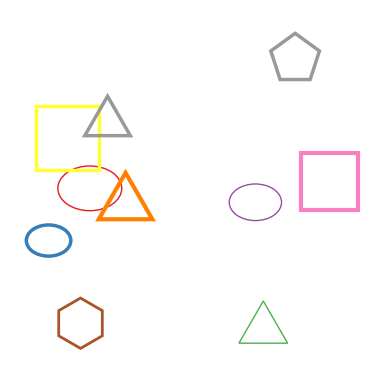[{"shape": "oval", "thickness": 1, "radius": 0.41, "center": [0.233, 0.511]}, {"shape": "oval", "thickness": 2.5, "radius": 0.29, "center": [0.126, 0.375]}, {"shape": "triangle", "thickness": 1, "radius": 0.36, "center": [0.684, 0.145]}, {"shape": "oval", "thickness": 1, "radius": 0.34, "center": [0.663, 0.475]}, {"shape": "triangle", "thickness": 3, "radius": 0.4, "center": [0.326, 0.471]}, {"shape": "square", "thickness": 2.5, "radius": 0.41, "center": [0.175, 0.642]}, {"shape": "hexagon", "thickness": 2, "radius": 0.33, "center": [0.209, 0.16]}, {"shape": "square", "thickness": 3, "radius": 0.37, "center": [0.855, 0.528]}, {"shape": "pentagon", "thickness": 2.5, "radius": 0.33, "center": [0.767, 0.847]}, {"shape": "triangle", "thickness": 2.5, "radius": 0.34, "center": [0.279, 0.682]}]